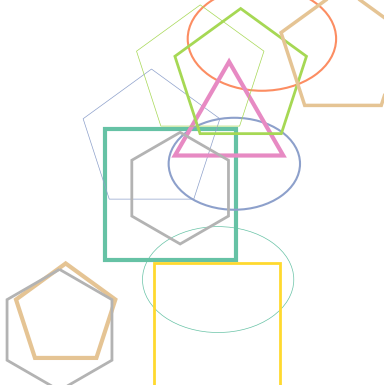[{"shape": "square", "thickness": 3, "radius": 0.85, "center": [0.443, 0.494]}, {"shape": "oval", "thickness": 0.5, "radius": 0.98, "center": [0.567, 0.274]}, {"shape": "oval", "thickness": 1.5, "radius": 0.96, "center": [0.68, 0.899]}, {"shape": "pentagon", "thickness": 0.5, "radius": 0.93, "center": [0.394, 0.634]}, {"shape": "oval", "thickness": 1.5, "radius": 0.85, "center": [0.609, 0.575]}, {"shape": "triangle", "thickness": 3, "radius": 0.81, "center": [0.595, 0.677]}, {"shape": "pentagon", "thickness": 2, "radius": 0.9, "center": [0.625, 0.798]}, {"shape": "pentagon", "thickness": 0.5, "radius": 0.87, "center": [0.52, 0.813]}, {"shape": "square", "thickness": 2, "radius": 0.82, "center": [0.564, 0.154]}, {"shape": "pentagon", "thickness": 3, "radius": 0.68, "center": [0.171, 0.18]}, {"shape": "pentagon", "thickness": 2.5, "radius": 0.85, "center": [0.891, 0.863]}, {"shape": "hexagon", "thickness": 2, "radius": 0.72, "center": [0.468, 0.511]}, {"shape": "hexagon", "thickness": 2, "radius": 0.79, "center": [0.155, 0.143]}]